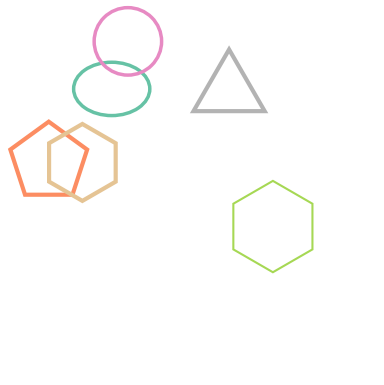[{"shape": "oval", "thickness": 2.5, "radius": 0.49, "center": [0.29, 0.769]}, {"shape": "pentagon", "thickness": 3, "radius": 0.52, "center": [0.127, 0.579]}, {"shape": "circle", "thickness": 2.5, "radius": 0.44, "center": [0.332, 0.893]}, {"shape": "hexagon", "thickness": 1.5, "radius": 0.59, "center": [0.709, 0.412]}, {"shape": "hexagon", "thickness": 3, "radius": 0.5, "center": [0.214, 0.578]}, {"shape": "triangle", "thickness": 3, "radius": 0.53, "center": [0.595, 0.765]}]